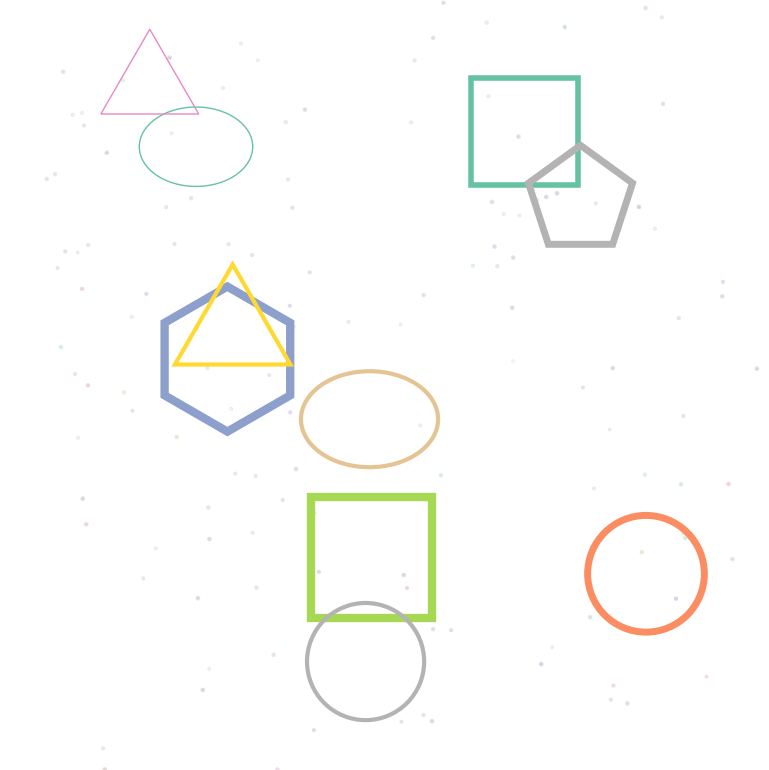[{"shape": "oval", "thickness": 0.5, "radius": 0.37, "center": [0.255, 0.809]}, {"shape": "square", "thickness": 2, "radius": 0.35, "center": [0.681, 0.829]}, {"shape": "circle", "thickness": 2.5, "radius": 0.38, "center": [0.839, 0.255]}, {"shape": "hexagon", "thickness": 3, "radius": 0.47, "center": [0.295, 0.534]}, {"shape": "triangle", "thickness": 0.5, "radius": 0.37, "center": [0.195, 0.889]}, {"shape": "square", "thickness": 3, "radius": 0.39, "center": [0.482, 0.276]}, {"shape": "triangle", "thickness": 1.5, "radius": 0.43, "center": [0.302, 0.57]}, {"shape": "oval", "thickness": 1.5, "radius": 0.45, "center": [0.48, 0.456]}, {"shape": "circle", "thickness": 1.5, "radius": 0.38, "center": [0.475, 0.141]}, {"shape": "pentagon", "thickness": 2.5, "radius": 0.36, "center": [0.754, 0.74]}]